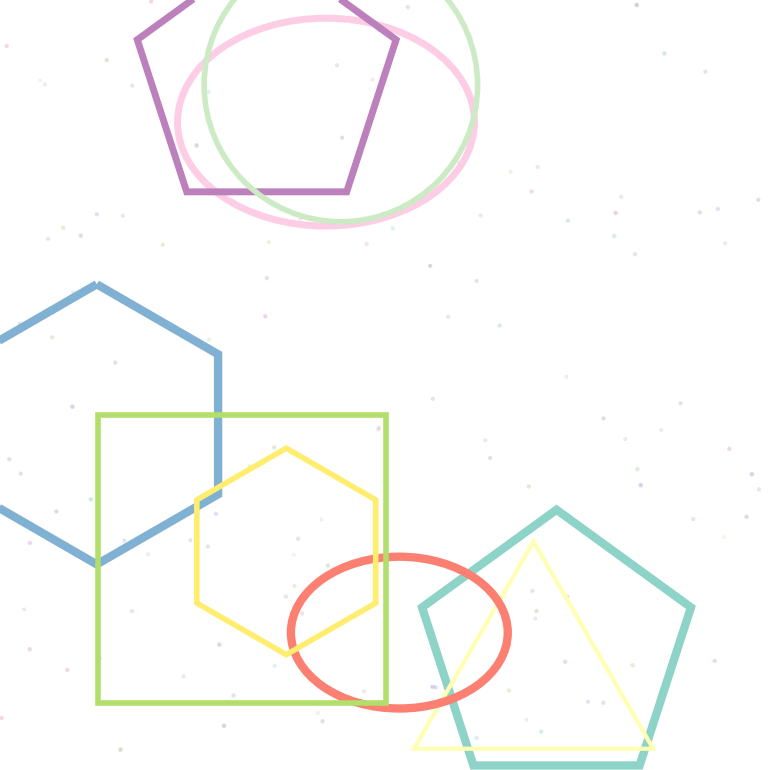[{"shape": "pentagon", "thickness": 3, "radius": 0.92, "center": [0.723, 0.154]}, {"shape": "triangle", "thickness": 1.5, "radius": 0.9, "center": [0.693, 0.117]}, {"shape": "oval", "thickness": 3, "radius": 0.7, "center": [0.519, 0.178]}, {"shape": "hexagon", "thickness": 3, "radius": 0.91, "center": [0.126, 0.449]}, {"shape": "square", "thickness": 2, "radius": 0.93, "center": [0.314, 0.274]}, {"shape": "oval", "thickness": 2.5, "radius": 0.96, "center": [0.423, 0.841]}, {"shape": "pentagon", "thickness": 2.5, "radius": 0.88, "center": [0.346, 0.894]}, {"shape": "circle", "thickness": 2, "radius": 0.89, "center": [0.443, 0.89]}, {"shape": "hexagon", "thickness": 2, "radius": 0.67, "center": [0.372, 0.284]}]